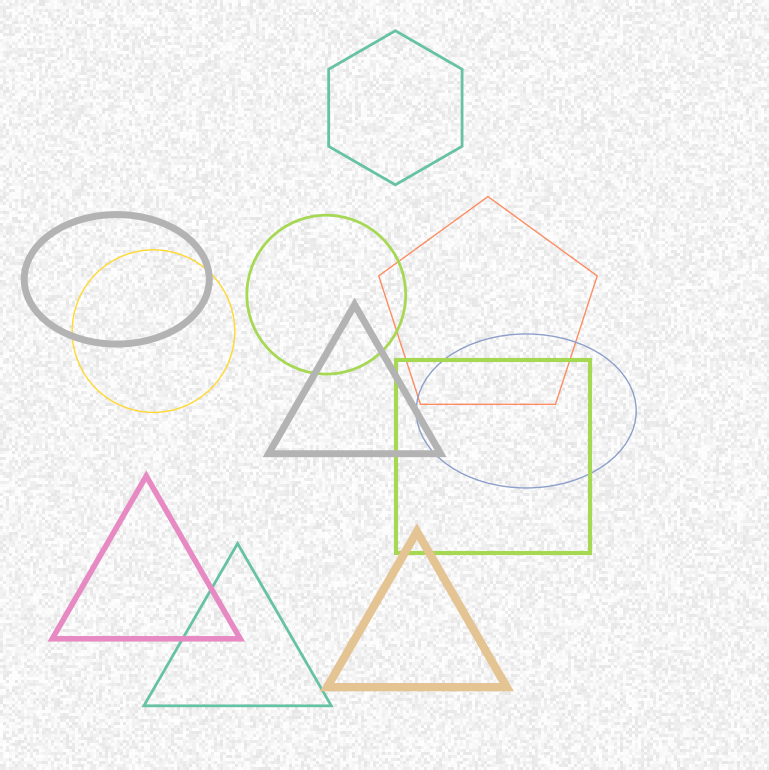[{"shape": "hexagon", "thickness": 1, "radius": 0.5, "center": [0.513, 0.86]}, {"shape": "triangle", "thickness": 1, "radius": 0.7, "center": [0.309, 0.154]}, {"shape": "pentagon", "thickness": 0.5, "radius": 0.75, "center": [0.634, 0.596]}, {"shape": "oval", "thickness": 0.5, "radius": 0.71, "center": [0.683, 0.466]}, {"shape": "triangle", "thickness": 2, "radius": 0.7, "center": [0.19, 0.241]}, {"shape": "square", "thickness": 1.5, "radius": 0.63, "center": [0.64, 0.407]}, {"shape": "circle", "thickness": 1, "radius": 0.52, "center": [0.424, 0.617]}, {"shape": "circle", "thickness": 0.5, "radius": 0.53, "center": [0.199, 0.57]}, {"shape": "triangle", "thickness": 3, "radius": 0.67, "center": [0.541, 0.175]}, {"shape": "oval", "thickness": 2.5, "radius": 0.6, "center": [0.152, 0.637]}, {"shape": "triangle", "thickness": 2.5, "radius": 0.64, "center": [0.461, 0.475]}]